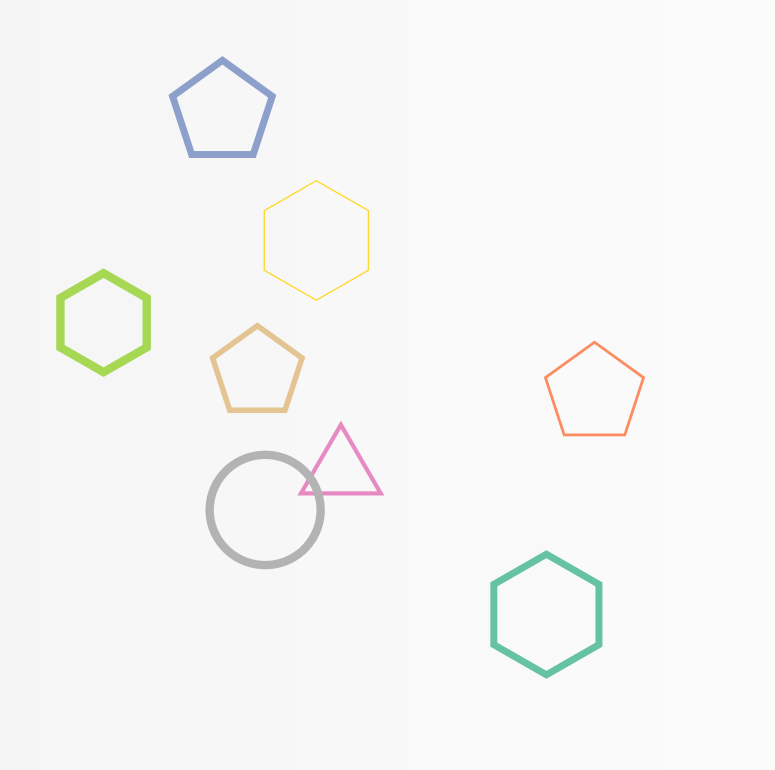[{"shape": "hexagon", "thickness": 2.5, "radius": 0.39, "center": [0.705, 0.202]}, {"shape": "pentagon", "thickness": 1, "radius": 0.33, "center": [0.767, 0.489]}, {"shape": "pentagon", "thickness": 2.5, "radius": 0.34, "center": [0.287, 0.854]}, {"shape": "triangle", "thickness": 1.5, "radius": 0.3, "center": [0.44, 0.389]}, {"shape": "hexagon", "thickness": 3, "radius": 0.32, "center": [0.134, 0.581]}, {"shape": "hexagon", "thickness": 0.5, "radius": 0.39, "center": [0.408, 0.688]}, {"shape": "pentagon", "thickness": 2, "radius": 0.3, "center": [0.332, 0.516]}, {"shape": "circle", "thickness": 3, "radius": 0.36, "center": [0.342, 0.338]}]